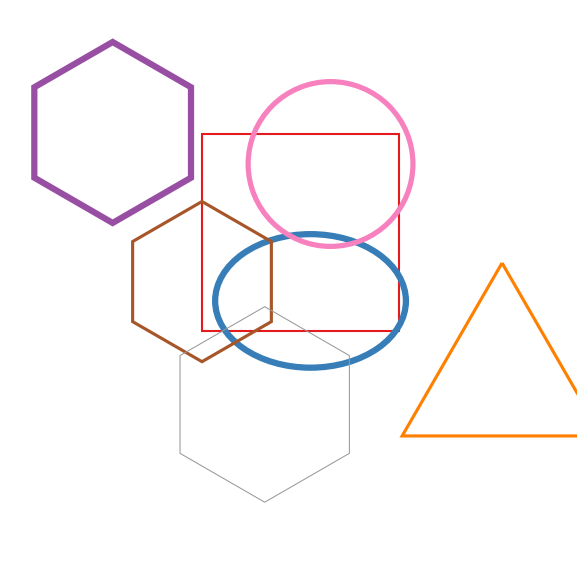[{"shape": "square", "thickness": 1, "radius": 0.85, "center": [0.521, 0.596]}, {"shape": "oval", "thickness": 3, "radius": 0.83, "center": [0.538, 0.478]}, {"shape": "hexagon", "thickness": 3, "radius": 0.78, "center": [0.195, 0.77]}, {"shape": "triangle", "thickness": 1.5, "radius": 1.0, "center": [0.869, 0.344]}, {"shape": "hexagon", "thickness": 1.5, "radius": 0.69, "center": [0.35, 0.512]}, {"shape": "circle", "thickness": 2.5, "radius": 0.71, "center": [0.572, 0.715]}, {"shape": "hexagon", "thickness": 0.5, "radius": 0.85, "center": [0.458, 0.299]}]